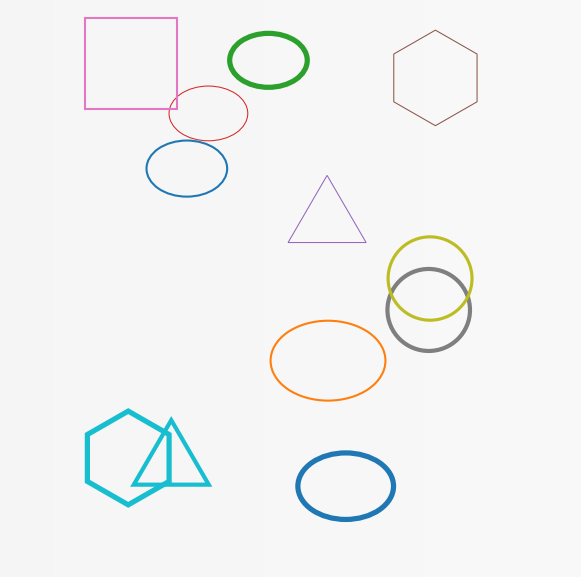[{"shape": "oval", "thickness": 2.5, "radius": 0.41, "center": [0.595, 0.157]}, {"shape": "oval", "thickness": 1, "radius": 0.35, "center": [0.321, 0.707]}, {"shape": "oval", "thickness": 1, "radius": 0.49, "center": [0.564, 0.375]}, {"shape": "oval", "thickness": 2.5, "radius": 0.33, "center": [0.462, 0.895]}, {"shape": "oval", "thickness": 0.5, "radius": 0.34, "center": [0.359, 0.803]}, {"shape": "triangle", "thickness": 0.5, "radius": 0.39, "center": [0.563, 0.618]}, {"shape": "hexagon", "thickness": 0.5, "radius": 0.41, "center": [0.749, 0.864]}, {"shape": "square", "thickness": 1, "radius": 0.4, "center": [0.225, 0.889]}, {"shape": "circle", "thickness": 2, "radius": 0.36, "center": [0.738, 0.462]}, {"shape": "circle", "thickness": 1.5, "radius": 0.36, "center": [0.74, 0.517]}, {"shape": "triangle", "thickness": 2, "radius": 0.37, "center": [0.295, 0.197]}, {"shape": "hexagon", "thickness": 2.5, "radius": 0.41, "center": [0.221, 0.206]}]